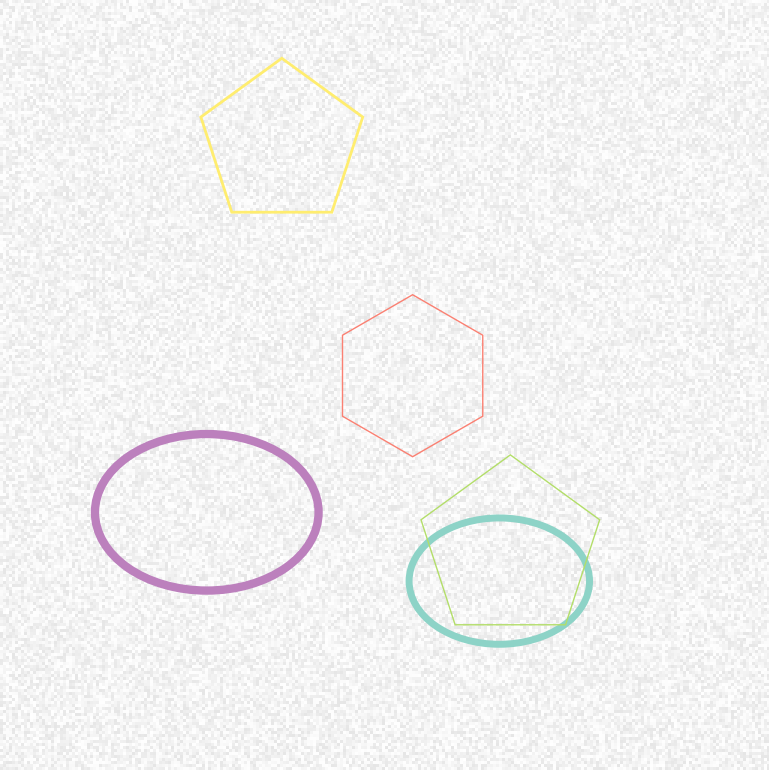[{"shape": "oval", "thickness": 2.5, "radius": 0.59, "center": [0.648, 0.245]}, {"shape": "hexagon", "thickness": 0.5, "radius": 0.53, "center": [0.536, 0.512]}, {"shape": "pentagon", "thickness": 0.5, "radius": 0.61, "center": [0.663, 0.287]}, {"shape": "oval", "thickness": 3, "radius": 0.73, "center": [0.269, 0.335]}, {"shape": "pentagon", "thickness": 1, "radius": 0.55, "center": [0.366, 0.814]}]